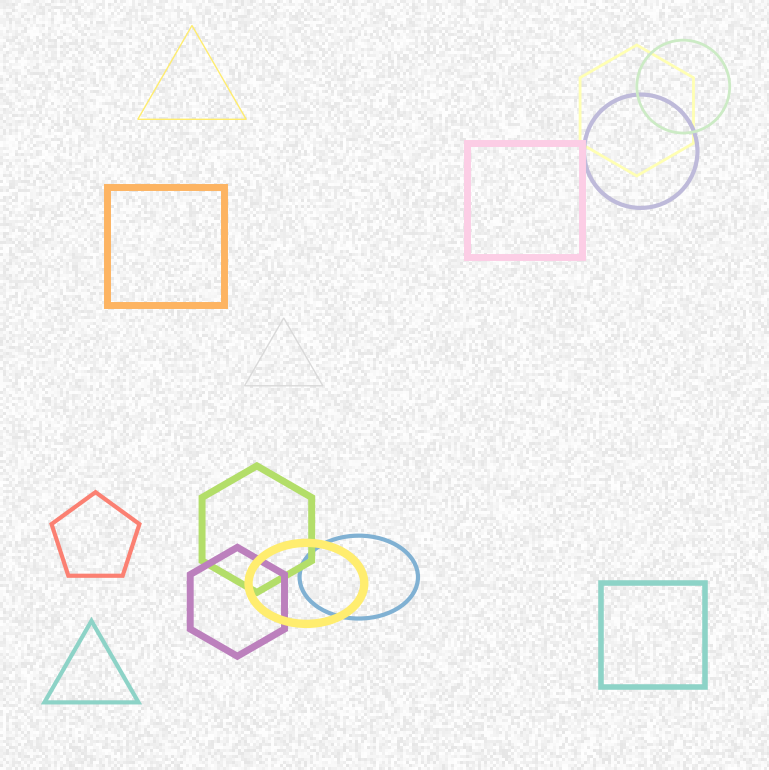[{"shape": "square", "thickness": 2, "radius": 0.34, "center": [0.848, 0.175]}, {"shape": "triangle", "thickness": 1.5, "radius": 0.35, "center": [0.119, 0.123]}, {"shape": "hexagon", "thickness": 1, "radius": 0.43, "center": [0.827, 0.857]}, {"shape": "circle", "thickness": 1.5, "radius": 0.37, "center": [0.832, 0.804]}, {"shape": "pentagon", "thickness": 1.5, "radius": 0.3, "center": [0.124, 0.301]}, {"shape": "oval", "thickness": 1.5, "radius": 0.38, "center": [0.466, 0.251]}, {"shape": "square", "thickness": 2.5, "radius": 0.38, "center": [0.215, 0.681]}, {"shape": "hexagon", "thickness": 2.5, "radius": 0.41, "center": [0.334, 0.313]}, {"shape": "square", "thickness": 2.5, "radius": 0.37, "center": [0.681, 0.741]}, {"shape": "triangle", "thickness": 0.5, "radius": 0.29, "center": [0.368, 0.528]}, {"shape": "hexagon", "thickness": 2.5, "radius": 0.35, "center": [0.308, 0.218]}, {"shape": "circle", "thickness": 1, "radius": 0.3, "center": [0.887, 0.888]}, {"shape": "triangle", "thickness": 0.5, "radius": 0.41, "center": [0.249, 0.886]}, {"shape": "oval", "thickness": 3, "radius": 0.38, "center": [0.398, 0.242]}]